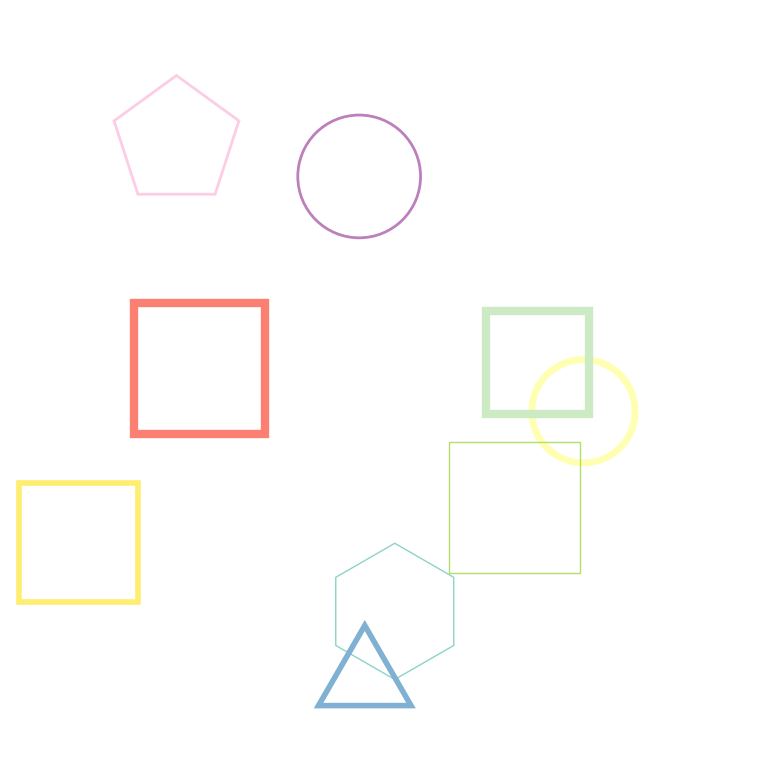[{"shape": "hexagon", "thickness": 0.5, "radius": 0.44, "center": [0.513, 0.206]}, {"shape": "circle", "thickness": 2.5, "radius": 0.34, "center": [0.758, 0.466]}, {"shape": "square", "thickness": 3, "radius": 0.43, "center": [0.259, 0.521]}, {"shape": "triangle", "thickness": 2, "radius": 0.35, "center": [0.474, 0.118]}, {"shape": "square", "thickness": 0.5, "radius": 0.42, "center": [0.668, 0.341]}, {"shape": "pentagon", "thickness": 1, "radius": 0.43, "center": [0.229, 0.817]}, {"shape": "circle", "thickness": 1, "radius": 0.4, "center": [0.466, 0.771]}, {"shape": "square", "thickness": 3, "radius": 0.33, "center": [0.698, 0.53]}, {"shape": "square", "thickness": 2, "radius": 0.39, "center": [0.102, 0.296]}]